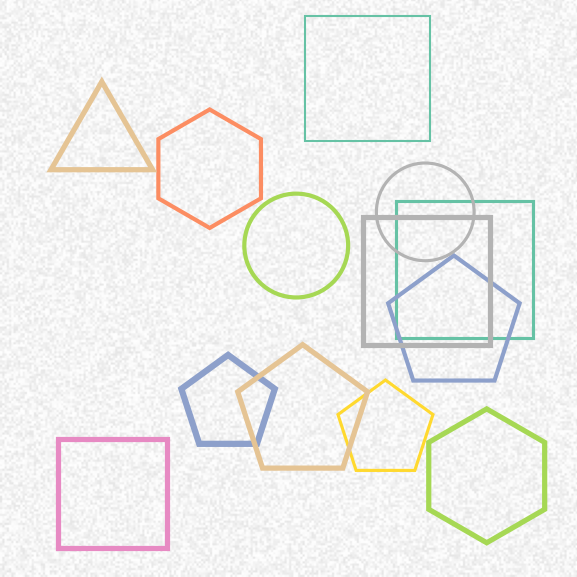[{"shape": "square", "thickness": 1.5, "radius": 0.59, "center": [0.805, 0.532]}, {"shape": "square", "thickness": 1, "radius": 0.54, "center": [0.637, 0.863]}, {"shape": "hexagon", "thickness": 2, "radius": 0.51, "center": [0.363, 0.707]}, {"shape": "pentagon", "thickness": 2, "radius": 0.6, "center": [0.786, 0.437]}, {"shape": "pentagon", "thickness": 3, "radius": 0.43, "center": [0.395, 0.299]}, {"shape": "square", "thickness": 2.5, "radius": 0.47, "center": [0.194, 0.145]}, {"shape": "hexagon", "thickness": 2.5, "radius": 0.58, "center": [0.843, 0.175]}, {"shape": "circle", "thickness": 2, "radius": 0.45, "center": [0.513, 0.574]}, {"shape": "pentagon", "thickness": 1.5, "radius": 0.43, "center": [0.667, 0.255]}, {"shape": "pentagon", "thickness": 2.5, "radius": 0.59, "center": [0.524, 0.284]}, {"shape": "triangle", "thickness": 2.5, "radius": 0.51, "center": [0.176, 0.756]}, {"shape": "circle", "thickness": 1.5, "radius": 0.42, "center": [0.736, 0.632]}, {"shape": "square", "thickness": 2.5, "radius": 0.55, "center": [0.739, 0.513]}]